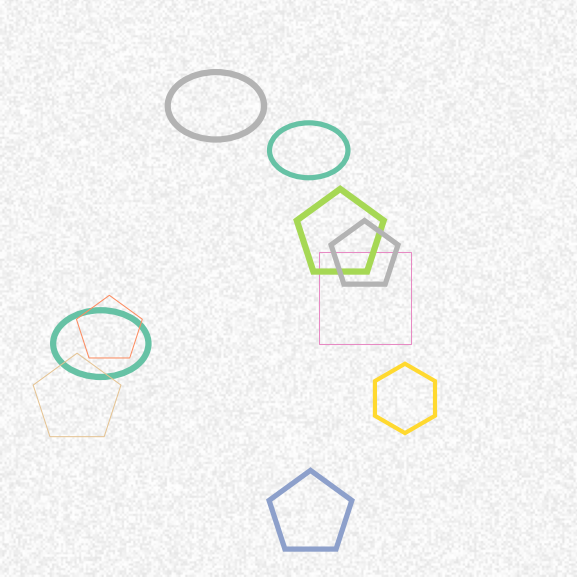[{"shape": "oval", "thickness": 2.5, "radius": 0.34, "center": [0.535, 0.739]}, {"shape": "oval", "thickness": 3, "radius": 0.41, "center": [0.175, 0.404]}, {"shape": "pentagon", "thickness": 0.5, "radius": 0.3, "center": [0.189, 0.428]}, {"shape": "pentagon", "thickness": 2.5, "radius": 0.38, "center": [0.538, 0.109]}, {"shape": "square", "thickness": 0.5, "radius": 0.4, "center": [0.632, 0.483]}, {"shape": "pentagon", "thickness": 3, "radius": 0.4, "center": [0.589, 0.593]}, {"shape": "hexagon", "thickness": 2, "radius": 0.3, "center": [0.701, 0.309]}, {"shape": "pentagon", "thickness": 0.5, "radius": 0.4, "center": [0.133, 0.308]}, {"shape": "pentagon", "thickness": 2.5, "radius": 0.3, "center": [0.631, 0.556]}, {"shape": "oval", "thickness": 3, "radius": 0.42, "center": [0.374, 0.816]}]